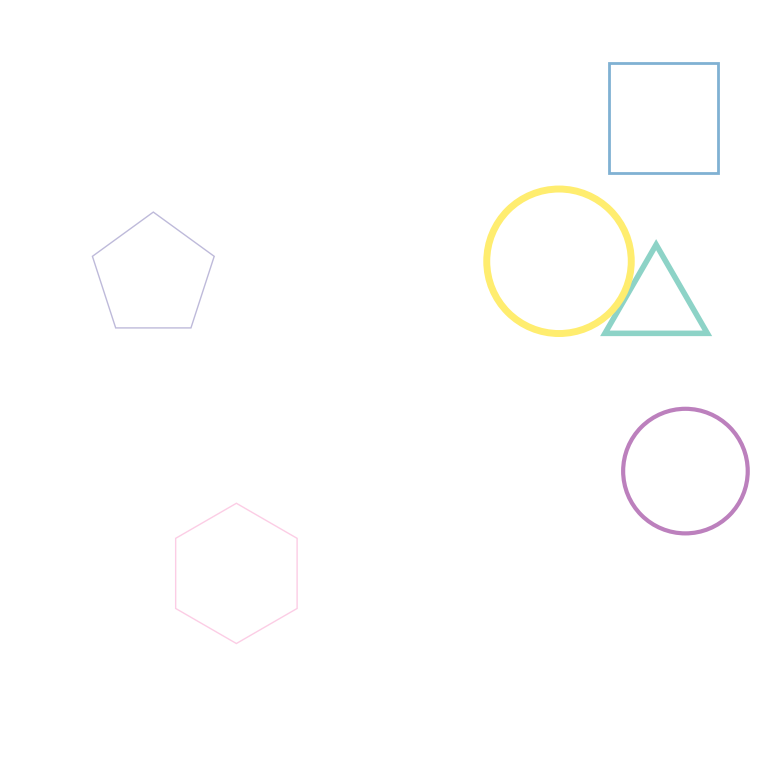[{"shape": "triangle", "thickness": 2, "radius": 0.38, "center": [0.852, 0.605]}, {"shape": "pentagon", "thickness": 0.5, "radius": 0.42, "center": [0.199, 0.641]}, {"shape": "square", "thickness": 1, "radius": 0.36, "center": [0.862, 0.846]}, {"shape": "hexagon", "thickness": 0.5, "radius": 0.46, "center": [0.307, 0.255]}, {"shape": "circle", "thickness": 1.5, "radius": 0.4, "center": [0.89, 0.388]}, {"shape": "circle", "thickness": 2.5, "radius": 0.47, "center": [0.726, 0.661]}]